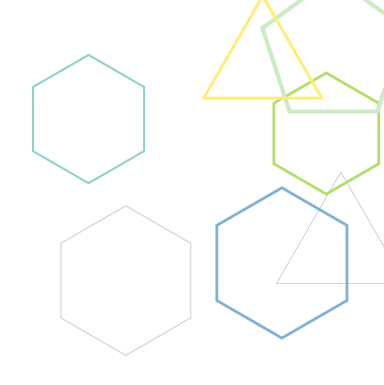[{"shape": "hexagon", "thickness": 1.5, "radius": 0.83, "center": [0.23, 0.691]}, {"shape": "triangle", "thickness": 0.5, "radius": 0.96, "center": [0.885, 0.36]}, {"shape": "hexagon", "thickness": 2, "radius": 0.98, "center": [0.732, 0.317]}, {"shape": "hexagon", "thickness": 2, "radius": 0.79, "center": [0.848, 0.653]}, {"shape": "hexagon", "thickness": 1, "radius": 0.97, "center": [0.327, 0.271]}, {"shape": "pentagon", "thickness": 3, "radius": 0.97, "center": [0.866, 0.867]}, {"shape": "triangle", "thickness": 2, "radius": 0.88, "center": [0.682, 0.834]}]